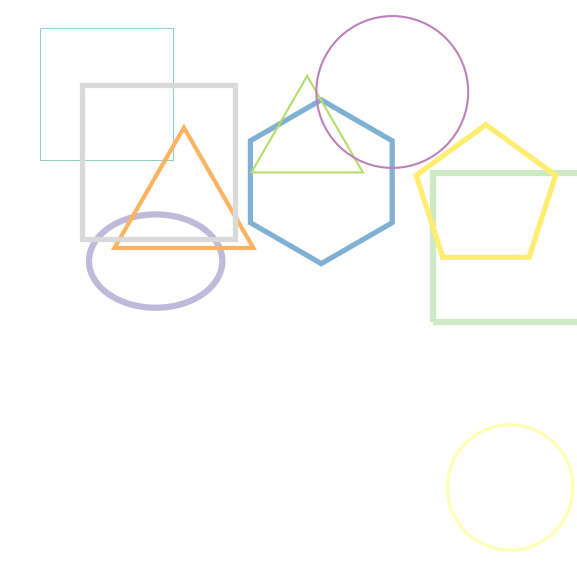[{"shape": "square", "thickness": 0.5, "radius": 0.57, "center": [0.184, 0.836]}, {"shape": "circle", "thickness": 1.5, "radius": 0.54, "center": [0.883, 0.155]}, {"shape": "oval", "thickness": 3, "radius": 0.58, "center": [0.27, 0.547]}, {"shape": "hexagon", "thickness": 2.5, "radius": 0.71, "center": [0.556, 0.684]}, {"shape": "triangle", "thickness": 2, "radius": 0.69, "center": [0.318, 0.639]}, {"shape": "triangle", "thickness": 1, "radius": 0.56, "center": [0.532, 0.756]}, {"shape": "square", "thickness": 2.5, "radius": 0.66, "center": [0.274, 0.719]}, {"shape": "circle", "thickness": 1, "radius": 0.66, "center": [0.679, 0.84]}, {"shape": "square", "thickness": 3, "radius": 0.65, "center": [0.878, 0.57]}, {"shape": "pentagon", "thickness": 2.5, "radius": 0.63, "center": [0.841, 0.656]}]